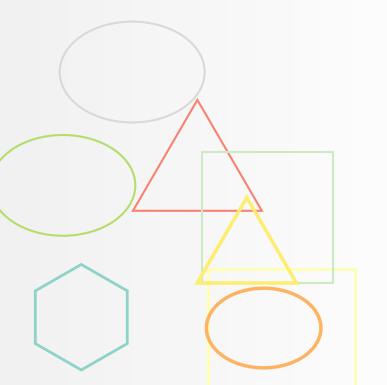[{"shape": "hexagon", "thickness": 2, "radius": 0.69, "center": [0.21, 0.176]}, {"shape": "square", "thickness": 2, "radius": 0.95, "center": [0.727, 0.112]}, {"shape": "triangle", "thickness": 1.5, "radius": 0.96, "center": [0.509, 0.548]}, {"shape": "oval", "thickness": 2.5, "radius": 0.74, "center": [0.681, 0.148]}, {"shape": "oval", "thickness": 1.5, "radius": 0.93, "center": [0.162, 0.518]}, {"shape": "oval", "thickness": 1.5, "radius": 0.94, "center": [0.341, 0.813]}, {"shape": "square", "thickness": 1.5, "radius": 0.85, "center": [0.689, 0.435]}, {"shape": "triangle", "thickness": 2.5, "radius": 0.74, "center": [0.637, 0.339]}]